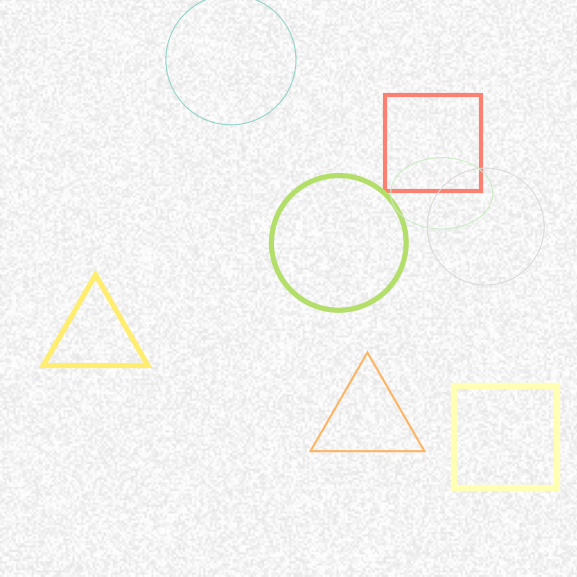[{"shape": "circle", "thickness": 0.5, "radius": 0.56, "center": [0.4, 0.896]}, {"shape": "square", "thickness": 3, "radius": 0.44, "center": [0.876, 0.242]}, {"shape": "square", "thickness": 2, "radius": 0.41, "center": [0.75, 0.751]}, {"shape": "triangle", "thickness": 1, "radius": 0.57, "center": [0.636, 0.275]}, {"shape": "circle", "thickness": 2.5, "radius": 0.58, "center": [0.587, 0.579]}, {"shape": "circle", "thickness": 0.5, "radius": 0.51, "center": [0.841, 0.607]}, {"shape": "oval", "thickness": 0.5, "radius": 0.44, "center": [0.765, 0.664]}, {"shape": "triangle", "thickness": 2.5, "radius": 0.52, "center": [0.165, 0.419]}]